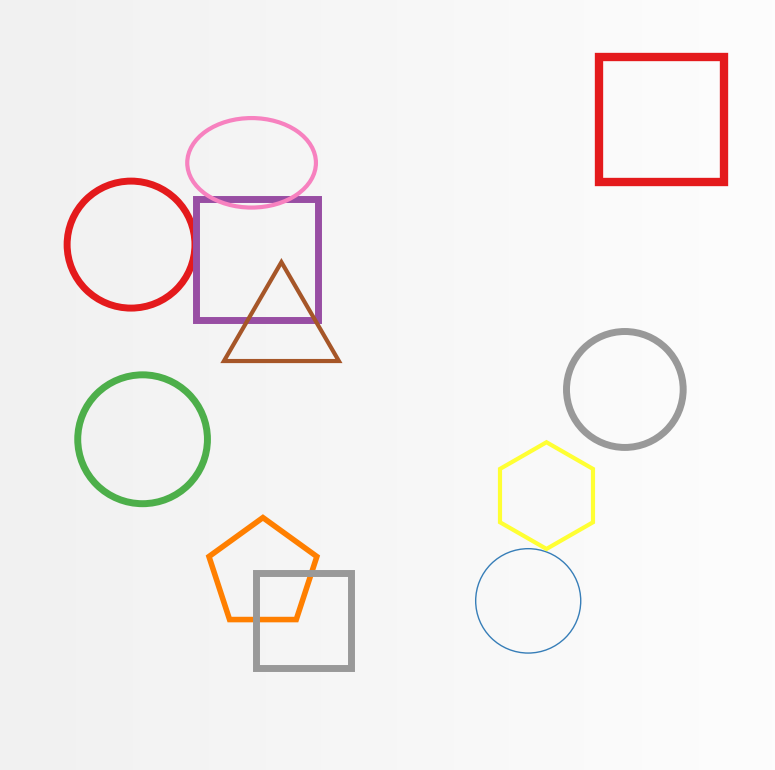[{"shape": "circle", "thickness": 2.5, "radius": 0.41, "center": [0.169, 0.682]}, {"shape": "square", "thickness": 3, "radius": 0.41, "center": [0.854, 0.845]}, {"shape": "circle", "thickness": 0.5, "radius": 0.34, "center": [0.682, 0.22]}, {"shape": "circle", "thickness": 2.5, "radius": 0.42, "center": [0.184, 0.43]}, {"shape": "square", "thickness": 2.5, "radius": 0.39, "center": [0.332, 0.663]}, {"shape": "pentagon", "thickness": 2, "radius": 0.37, "center": [0.339, 0.255]}, {"shape": "hexagon", "thickness": 1.5, "radius": 0.35, "center": [0.705, 0.356]}, {"shape": "triangle", "thickness": 1.5, "radius": 0.43, "center": [0.363, 0.574]}, {"shape": "oval", "thickness": 1.5, "radius": 0.42, "center": [0.325, 0.789]}, {"shape": "circle", "thickness": 2.5, "radius": 0.38, "center": [0.806, 0.494]}, {"shape": "square", "thickness": 2.5, "radius": 0.31, "center": [0.391, 0.194]}]